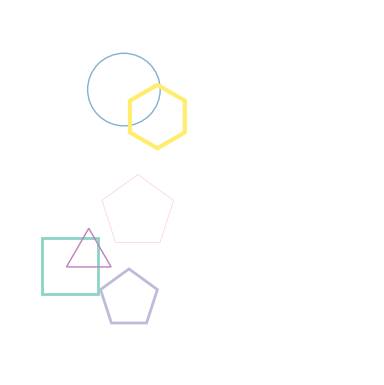[{"shape": "square", "thickness": 2, "radius": 0.36, "center": [0.181, 0.309]}, {"shape": "pentagon", "thickness": 2, "radius": 0.39, "center": [0.335, 0.224]}, {"shape": "circle", "thickness": 1, "radius": 0.47, "center": [0.322, 0.767]}, {"shape": "pentagon", "thickness": 0.5, "radius": 0.49, "center": [0.358, 0.449]}, {"shape": "triangle", "thickness": 1, "radius": 0.33, "center": [0.231, 0.34]}, {"shape": "hexagon", "thickness": 3, "radius": 0.41, "center": [0.409, 0.697]}]